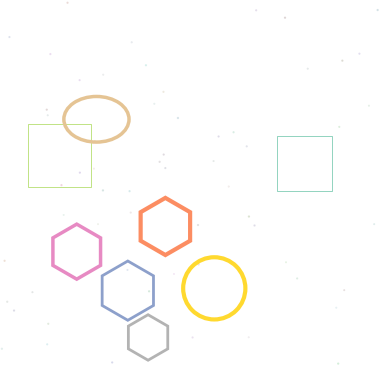[{"shape": "square", "thickness": 0.5, "radius": 0.36, "center": [0.791, 0.575]}, {"shape": "hexagon", "thickness": 3, "radius": 0.37, "center": [0.43, 0.412]}, {"shape": "hexagon", "thickness": 2, "radius": 0.38, "center": [0.332, 0.245]}, {"shape": "hexagon", "thickness": 2.5, "radius": 0.36, "center": [0.199, 0.346]}, {"shape": "square", "thickness": 0.5, "radius": 0.41, "center": [0.155, 0.595]}, {"shape": "circle", "thickness": 3, "radius": 0.4, "center": [0.557, 0.251]}, {"shape": "oval", "thickness": 2.5, "radius": 0.42, "center": [0.25, 0.69]}, {"shape": "hexagon", "thickness": 2, "radius": 0.3, "center": [0.385, 0.123]}]